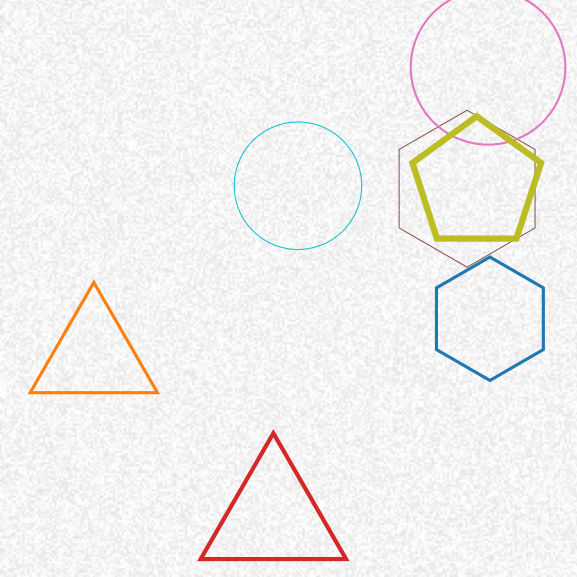[{"shape": "hexagon", "thickness": 1.5, "radius": 0.53, "center": [0.848, 0.447]}, {"shape": "triangle", "thickness": 1.5, "radius": 0.64, "center": [0.162, 0.383]}, {"shape": "triangle", "thickness": 2, "radius": 0.73, "center": [0.473, 0.104]}, {"shape": "hexagon", "thickness": 0.5, "radius": 0.68, "center": [0.809, 0.672]}, {"shape": "circle", "thickness": 1, "radius": 0.67, "center": [0.845, 0.883]}, {"shape": "pentagon", "thickness": 3, "radius": 0.59, "center": [0.825, 0.681]}, {"shape": "circle", "thickness": 0.5, "radius": 0.55, "center": [0.516, 0.677]}]